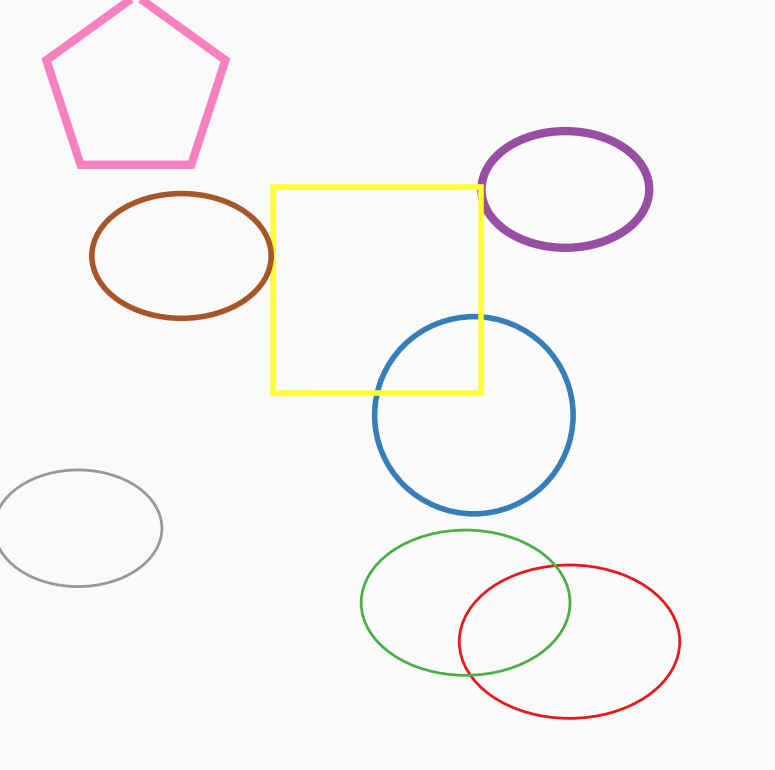[{"shape": "oval", "thickness": 1, "radius": 0.71, "center": [0.735, 0.167]}, {"shape": "circle", "thickness": 2, "radius": 0.64, "center": [0.611, 0.461]}, {"shape": "oval", "thickness": 1, "radius": 0.67, "center": [0.601, 0.217]}, {"shape": "oval", "thickness": 3, "radius": 0.54, "center": [0.729, 0.754]}, {"shape": "square", "thickness": 2, "radius": 0.67, "center": [0.487, 0.623]}, {"shape": "oval", "thickness": 2, "radius": 0.58, "center": [0.234, 0.668]}, {"shape": "pentagon", "thickness": 3, "radius": 0.61, "center": [0.175, 0.884]}, {"shape": "oval", "thickness": 1, "radius": 0.54, "center": [0.101, 0.314]}]